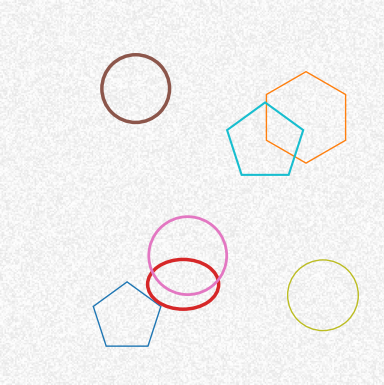[{"shape": "pentagon", "thickness": 1, "radius": 0.46, "center": [0.33, 0.176]}, {"shape": "hexagon", "thickness": 1, "radius": 0.59, "center": [0.795, 0.695]}, {"shape": "oval", "thickness": 2.5, "radius": 0.46, "center": [0.476, 0.262]}, {"shape": "circle", "thickness": 2.5, "radius": 0.44, "center": [0.353, 0.77]}, {"shape": "circle", "thickness": 2, "radius": 0.51, "center": [0.488, 0.336]}, {"shape": "circle", "thickness": 1, "radius": 0.46, "center": [0.839, 0.233]}, {"shape": "pentagon", "thickness": 1.5, "radius": 0.52, "center": [0.689, 0.63]}]